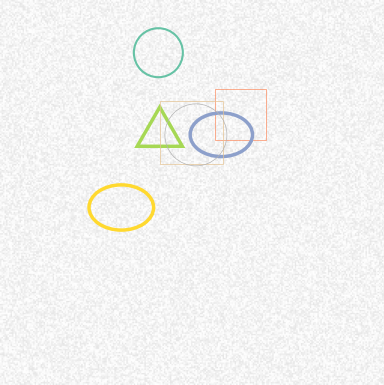[{"shape": "circle", "thickness": 1.5, "radius": 0.32, "center": [0.411, 0.863]}, {"shape": "square", "thickness": 0.5, "radius": 0.33, "center": [0.624, 0.703]}, {"shape": "oval", "thickness": 2.5, "radius": 0.4, "center": [0.575, 0.65]}, {"shape": "triangle", "thickness": 2.5, "radius": 0.34, "center": [0.415, 0.654]}, {"shape": "oval", "thickness": 2.5, "radius": 0.42, "center": [0.315, 0.461]}, {"shape": "square", "thickness": 0.5, "radius": 0.41, "center": [0.498, 0.655]}, {"shape": "circle", "thickness": 0.5, "radius": 0.4, "center": [0.509, 0.65]}]